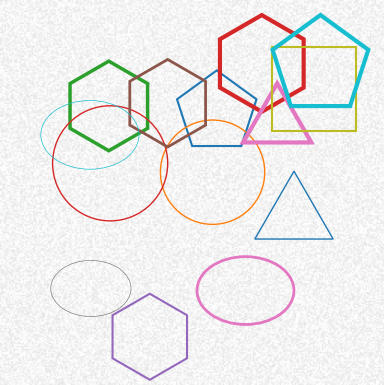[{"shape": "triangle", "thickness": 1, "radius": 0.59, "center": [0.764, 0.438]}, {"shape": "pentagon", "thickness": 1.5, "radius": 0.54, "center": [0.563, 0.709]}, {"shape": "circle", "thickness": 1, "radius": 0.68, "center": [0.552, 0.553]}, {"shape": "hexagon", "thickness": 2.5, "radius": 0.58, "center": [0.283, 0.725]}, {"shape": "circle", "thickness": 1, "radius": 0.75, "center": [0.286, 0.576]}, {"shape": "hexagon", "thickness": 3, "radius": 0.63, "center": [0.68, 0.835]}, {"shape": "hexagon", "thickness": 1.5, "radius": 0.56, "center": [0.389, 0.125]}, {"shape": "hexagon", "thickness": 2, "radius": 0.57, "center": [0.436, 0.732]}, {"shape": "oval", "thickness": 2, "radius": 0.63, "center": [0.638, 0.245]}, {"shape": "triangle", "thickness": 3, "radius": 0.51, "center": [0.72, 0.681]}, {"shape": "oval", "thickness": 0.5, "radius": 0.52, "center": [0.236, 0.251]}, {"shape": "square", "thickness": 1.5, "radius": 0.55, "center": [0.815, 0.769]}, {"shape": "pentagon", "thickness": 3, "radius": 0.65, "center": [0.832, 0.83]}, {"shape": "oval", "thickness": 0.5, "radius": 0.64, "center": [0.234, 0.65]}]